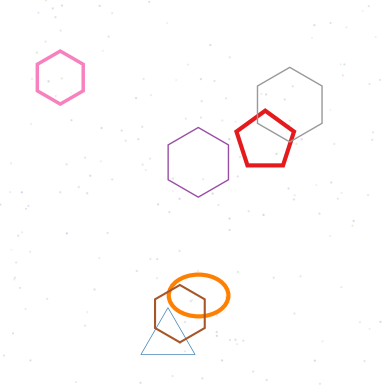[{"shape": "pentagon", "thickness": 3, "radius": 0.39, "center": [0.689, 0.634]}, {"shape": "triangle", "thickness": 0.5, "radius": 0.41, "center": [0.436, 0.12]}, {"shape": "hexagon", "thickness": 1, "radius": 0.45, "center": [0.515, 0.578]}, {"shape": "oval", "thickness": 3, "radius": 0.39, "center": [0.516, 0.232]}, {"shape": "hexagon", "thickness": 1.5, "radius": 0.37, "center": [0.467, 0.185]}, {"shape": "hexagon", "thickness": 2.5, "radius": 0.34, "center": [0.157, 0.799]}, {"shape": "hexagon", "thickness": 1, "radius": 0.48, "center": [0.753, 0.728]}]